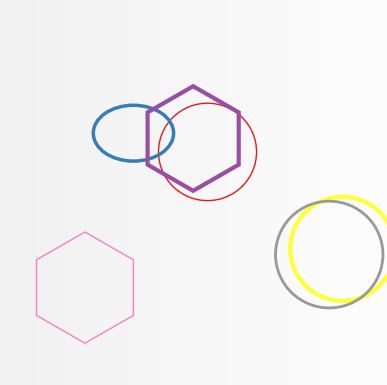[{"shape": "circle", "thickness": 1, "radius": 0.63, "center": [0.536, 0.605]}, {"shape": "oval", "thickness": 2.5, "radius": 0.52, "center": [0.344, 0.654]}, {"shape": "hexagon", "thickness": 3, "radius": 0.68, "center": [0.498, 0.64]}, {"shape": "circle", "thickness": 3, "radius": 0.68, "center": [0.884, 0.354]}, {"shape": "hexagon", "thickness": 1, "radius": 0.72, "center": [0.219, 0.253]}, {"shape": "circle", "thickness": 2, "radius": 0.69, "center": [0.85, 0.339]}]